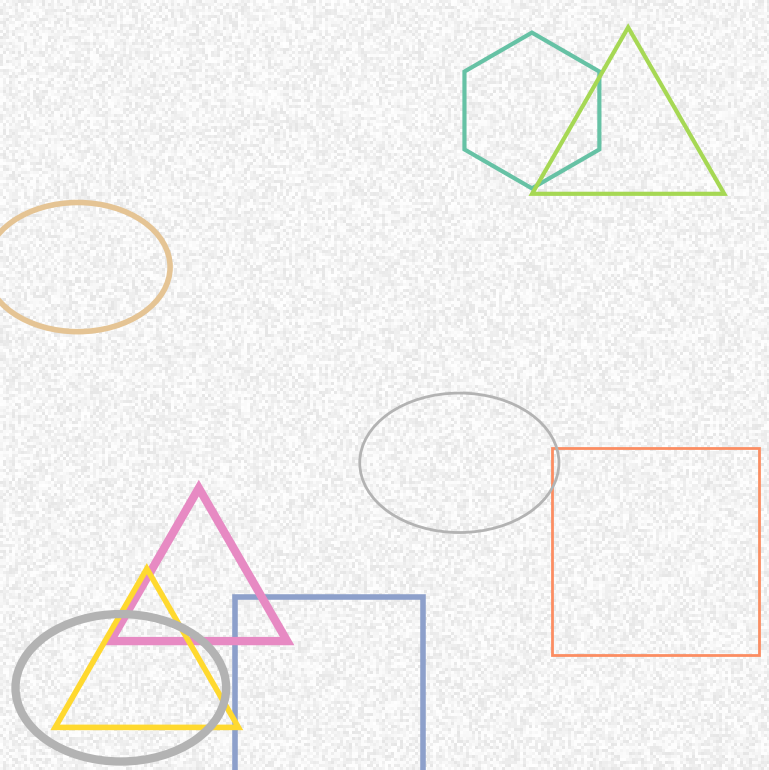[{"shape": "hexagon", "thickness": 1.5, "radius": 0.51, "center": [0.691, 0.857]}, {"shape": "square", "thickness": 1, "radius": 0.67, "center": [0.852, 0.284]}, {"shape": "square", "thickness": 2, "radius": 0.61, "center": [0.428, 0.103]}, {"shape": "triangle", "thickness": 3, "radius": 0.66, "center": [0.258, 0.234]}, {"shape": "triangle", "thickness": 1.5, "radius": 0.72, "center": [0.816, 0.82]}, {"shape": "triangle", "thickness": 2, "radius": 0.69, "center": [0.191, 0.124]}, {"shape": "oval", "thickness": 2, "radius": 0.6, "center": [0.101, 0.653]}, {"shape": "oval", "thickness": 3, "radius": 0.68, "center": [0.157, 0.107]}, {"shape": "oval", "thickness": 1, "radius": 0.65, "center": [0.597, 0.399]}]